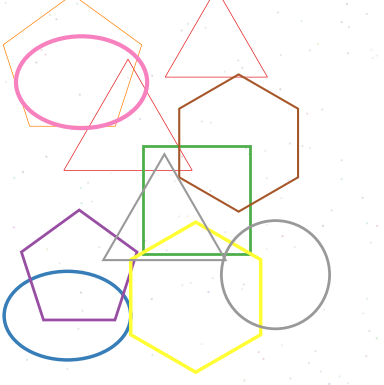[{"shape": "triangle", "thickness": 0.5, "radius": 0.96, "center": [0.332, 0.654]}, {"shape": "triangle", "thickness": 0.5, "radius": 0.77, "center": [0.562, 0.876]}, {"shape": "oval", "thickness": 2.5, "radius": 0.82, "center": [0.175, 0.18]}, {"shape": "square", "thickness": 2, "radius": 0.7, "center": [0.511, 0.48]}, {"shape": "pentagon", "thickness": 2, "radius": 0.79, "center": [0.206, 0.297]}, {"shape": "pentagon", "thickness": 0.5, "radius": 0.95, "center": [0.188, 0.825]}, {"shape": "hexagon", "thickness": 2.5, "radius": 0.97, "center": [0.508, 0.228]}, {"shape": "hexagon", "thickness": 1.5, "radius": 0.89, "center": [0.62, 0.629]}, {"shape": "oval", "thickness": 3, "radius": 0.85, "center": [0.212, 0.786]}, {"shape": "circle", "thickness": 2, "radius": 0.7, "center": [0.716, 0.286]}, {"shape": "triangle", "thickness": 1.5, "radius": 0.92, "center": [0.427, 0.416]}]